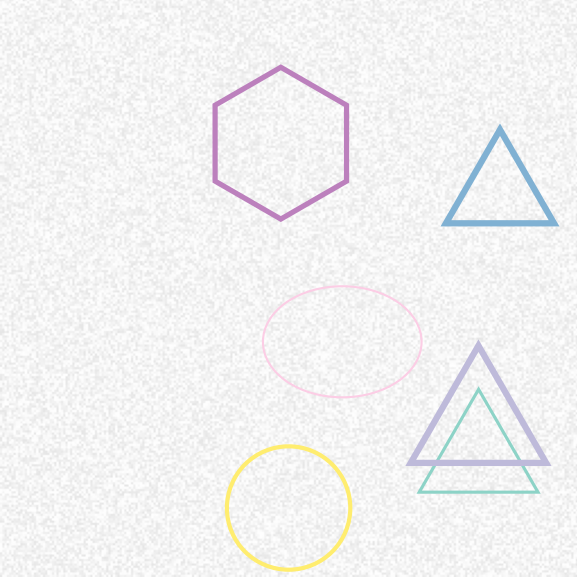[{"shape": "triangle", "thickness": 1.5, "radius": 0.59, "center": [0.829, 0.206]}, {"shape": "triangle", "thickness": 3, "radius": 0.68, "center": [0.828, 0.265]}, {"shape": "triangle", "thickness": 3, "radius": 0.54, "center": [0.866, 0.667]}, {"shape": "oval", "thickness": 1, "radius": 0.69, "center": [0.593, 0.407]}, {"shape": "hexagon", "thickness": 2.5, "radius": 0.66, "center": [0.486, 0.751]}, {"shape": "circle", "thickness": 2, "radius": 0.53, "center": [0.5, 0.119]}]